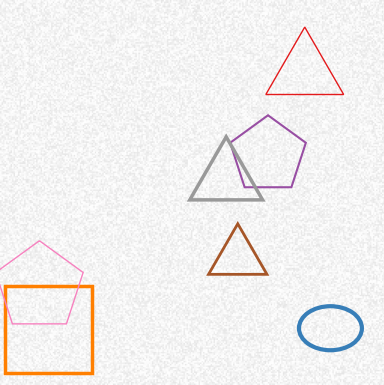[{"shape": "triangle", "thickness": 1, "radius": 0.58, "center": [0.792, 0.813]}, {"shape": "oval", "thickness": 3, "radius": 0.41, "center": [0.858, 0.147]}, {"shape": "pentagon", "thickness": 1.5, "radius": 0.52, "center": [0.696, 0.597]}, {"shape": "square", "thickness": 2.5, "radius": 0.56, "center": [0.127, 0.144]}, {"shape": "triangle", "thickness": 2, "radius": 0.44, "center": [0.618, 0.331]}, {"shape": "pentagon", "thickness": 1, "radius": 0.6, "center": [0.102, 0.255]}, {"shape": "triangle", "thickness": 2.5, "radius": 0.55, "center": [0.588, 0.535]}]